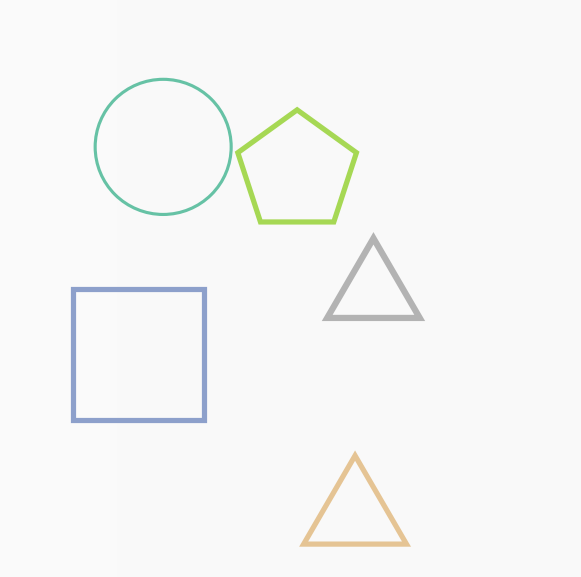[{"shape": "circle", "thickness": 1.5, "radius": 0.58, "center": [0.281, 0.745]}, {"shape": "square", "thickness": 2.5, "radius": 0.56, "center": [0.239, 0.385]}, {"shape": "pentagon", "thickness": 2.5, "radius": 0.54, "center": [0.511, 0.702]}, {"shape": "triangle", "thickness": 2.5, "radius": 0.51, "center": [0.611, 0.108]}, {"shape": "triangle", "thickness": 3, "radius": 0.46, "center": [0.643, 0.495]}]